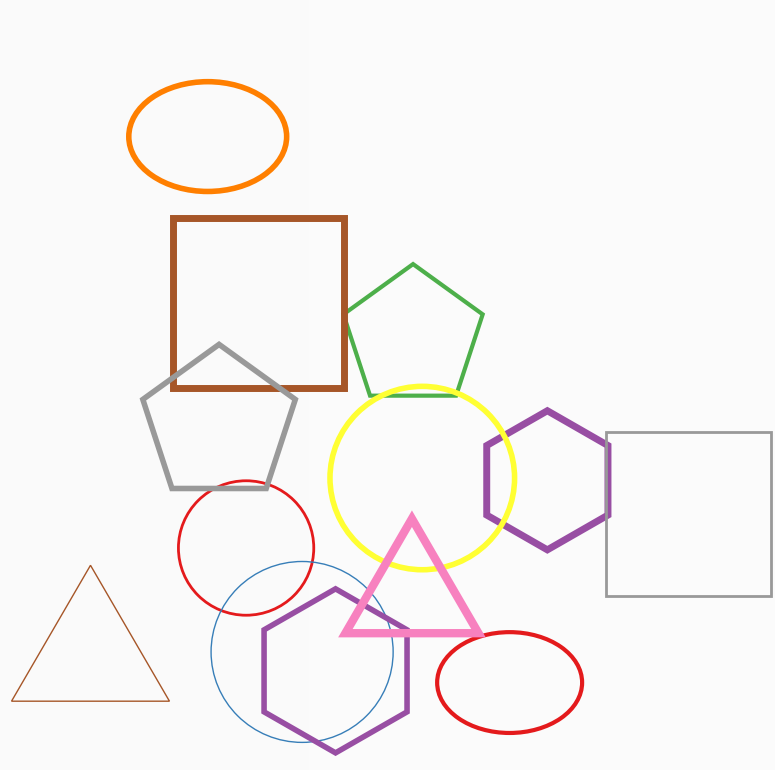[{"shape": "oval", "thickness": 1.5, "radius": 0.47, "center": [0.658, 0.114]}, {"shape": "circle", "thickness": 1, "radius": 0.44, "center": [0.318, 0.288]}, {"shape": "circle", "thickness": 0.5, "radius": 0.59, "center": [0.39, 0.153]}, {"shape": "pentagon", "thickness": 1.5, "radius": 0.47, "center": [0.533, 0.563]}, {"shape": "hexagon", "thickness": 2.5, "radius": 0.45, "center": [0.706, 0.376]}, {"shape": "hexagon", "thickness": 2, "radius": 0.53, "center": [0.433, 0.129]}, {"shape": "oval", "thickness": 2, "radius": 0.51, "center": [0.268, 0.823]}, {"shape": "circle", "thickness": 2, "radius": 0.6, "center": [0.545, 0.379]}, {"shape": "triangle", "thickness": 0.5, "radius": 0.59, "center": [0.117, 0.148]}, {"shape": "square", "thickness": 2.5, "radius": 0.55, "center": [0.334, 0.607]}, {"shape": "triangle", "thickness": 3, "radius": 0.5, "center": [0.532, 0.227]}, {"shape": "square", "thickness": 1, "radius": 0.53, "center": [0.889, 0.333]}, {"shape": "pentagon", "thickness": 2, "radius": 0.52, "center": [0.283, 0.449]}]